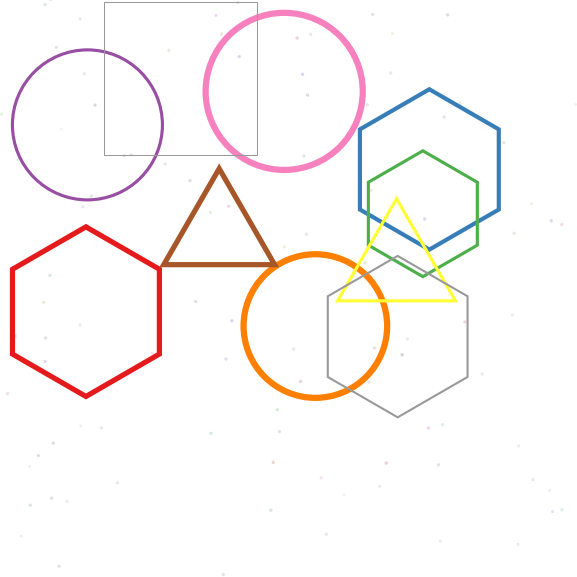[{"shape": "hexagon", "thickness": 2.5, "radius": 0.73, "center": [0.149, 0.459]}, {"shape": "hexagon", "thickness": 2, "radius": 0.69, "center": [0.743, 0.706]}, {"shape": "hexagon", "thickness": 1.5, "radius": 0.54, "center": [0.732, 0.629]}, {"shape": "circle", "thickness": 1.5, "radius": 0.65, "center": [0.151, 0.783]}, {"shape": "circle", "thickness": 3, "radius": 0.62, "center": [0.546, 0.435]}, {"shape": "triangle", "thickness": 1.5, "radius": 0.59, "center": [0.687, 0.537]}, {"shape": "triangle", "thickness": 2.5, "radius": 0.55, "center": [0.38, 0.596]}, {"shape": "circle", "thickness": 3, "radius": 0.68, "center": [0.492, 0.841]}, {"shape": "square", "thickness": 0.5, "radius": 0.66, "center": [0.313, 0.863]}, {"shape": "hexagon", "thickness": 1, "radius": 0.7, "center": [0.689, 0.416]}]